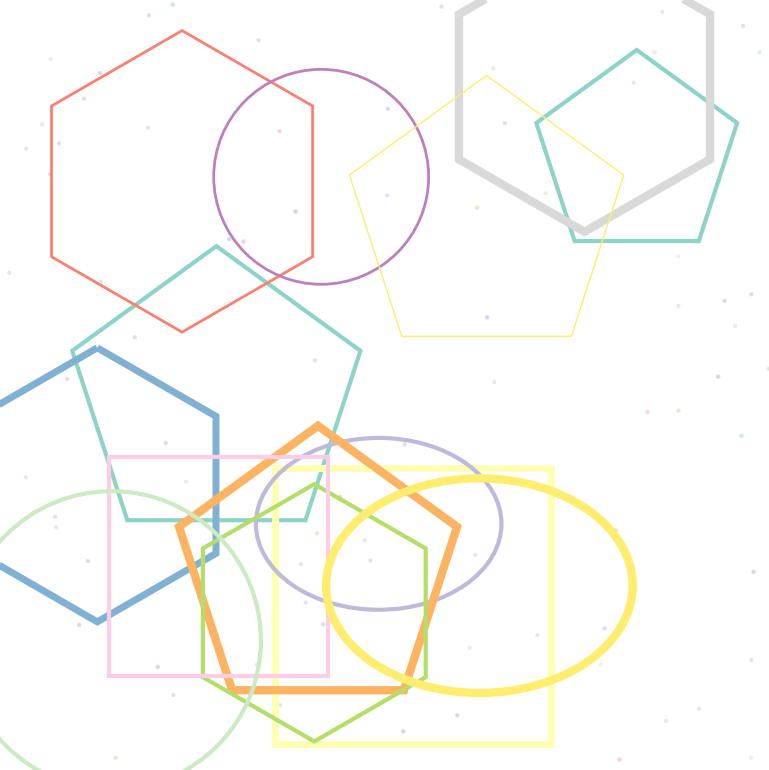[{"shape": "pentagon", "thickness": 1.5, "radius": 0.98, "center": [0.281, 0.484]}, {"shape": "pentagon", "thickness": 1.5, "radius": 0.69, "center": [0.827, 0.798]}, {"shape": "square", "thickness": 2.5, "radius": 0.89, "center": [0.536, 0.213]}, {"shape": "oval", "thickness": 1.5, "radius": 0.8, "center": [0.492, 0.32]}, {"shape": "hexagon", "thickness": 1, "radius": 0.98, "center": [0.236, 0.764]}, {"shape": "hexagon", "thickness": 2.5, "radius": 0.89, "center": [0.126, 0.37]}, {"shape": "pentagon", "thickness": 3, "radius": 0.95, "center": [0.413, 0.257]}, {"shape": "hexagon", "thickness": 1.5, "radius": 0.84, "center": [0.408, 0.204]}, {"shape": "square", "thickness": 1.5, "radius": 0.71, "center": [0.283, 0.264]}, {"shape": "hexagon", "thickness": 3, "radius": 0.94, "center": [0.759, 0.887]}, {"shape": "circle", "thickness": 1, "radius": 0.7, "center": [0.417, 0.77]}, {"shape": "circle", "thickness": 1.5, "radius": 0.97, "center": [0.145, 0.168]}, {"shape": "pentagon", "thickness": 0.5, "radius": 0.94, "center": [0.632, 0.715]}, {"shape": "oval", "thickness": 3, "radius": 1.0, "center": [0.623, 0.239]}]